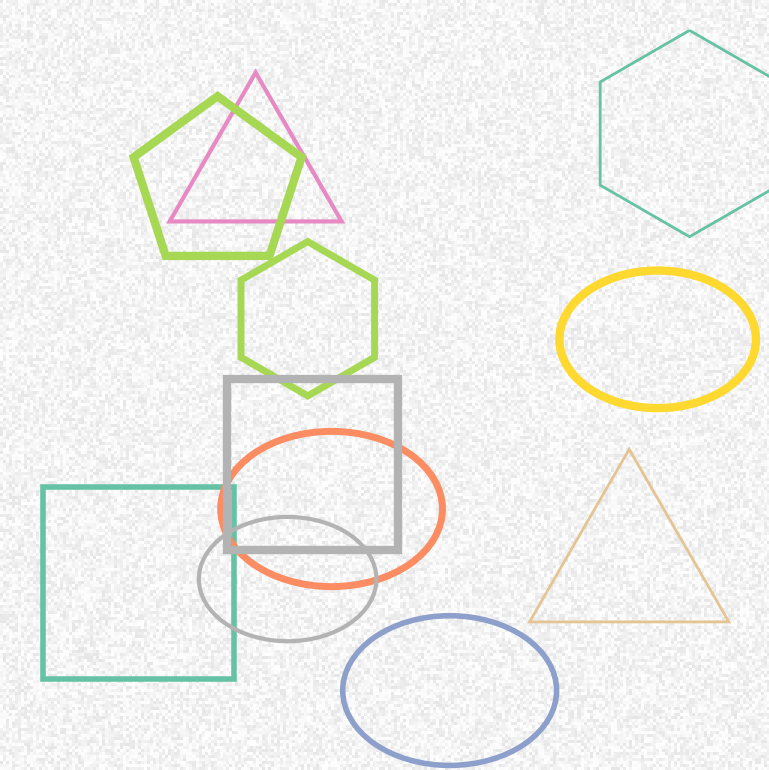[{"shape": "square", "thickness": 2, "radius": 0.62, "center": [0.18, 0.243]}, {"shape": "hexagon", "thickness": 1, "radius": 0.67, "center": [0.895, 0.827]}, {"shape": "oval", "thickness": 2.5, "radius": 0.72, "center": [0.431, 0.339]}, {"shape": "oval", "thickness": 2, "radius": 0.69, "center": [0.584, 0.103]}, {"shape": "triangle", "thickness": 1.5, "radius": 0.64, "center": [0.332, 0.777]}, {"shape": "hexagon", "thickness": 2.5, "radius": 0.5, "center": [0.4, 0.586]}, {"shape": "pentagon", "thickness": 3, "radius": 0.57, "center": [0.283, 0.76]}, {"shape": "oval", "thickness": 3, "radius": 0.64, "center": [0.854, 0.559]}, {"shape": "triangle", "thickness": 1, "radius": 0.75, "center": [0.817, 0.267]}, {"shape": "square", "thickness": 3, "radius": 0.55, "center": [0.406, 0.396]}, {"shape": "oval", "thickness": 1.5, "radius": 0.58, "center": [0.374, 0.248]}]